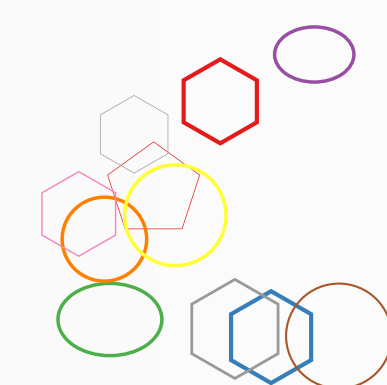[{"shape": "hexagon", "thickness": 3, "radius": 0.55, "center": [0.568, 0.737]}, {"shape": "pentagon", "thickness": 0.5, "radius": 0.62, "center": [0.396, 0.507]}, {"shape": "hexagon", "thickness": 3, "radius": 0.6, "center": [0.7, 0.124]}, {"shape": "oval", "thickness": 2.5, "radius": 0.67, "center": [0.284, 0.17]}, {"shape": "oval", "thickness": 2.5, "radius": 0.51, "center": [0.811, 0.858]}, {"shape": "circle", "thickness": 2.5, "radius": 0.55, "center": [0.269, 0.379]}, {"shape": "circle", "thickness": 2.5, "radius": 0.65, "center": [0.452, 0.441]}, {"shape": "circle", "thickness": 1.5, "radius": 0.68, "center": [0.875, 0.127]}, {"shape": "hexagon", "thickness": 1, "radius": 0.55, "center": [0.203, 0.444]}, {"shape": "hexagon", "thickness": 0.5, "radius": 0.5, "center": [0.346, 0.651]}, {"shape": "hexagon", "thickness": 2, "radius": 0.64, "center": [0.606, 0.146]}]